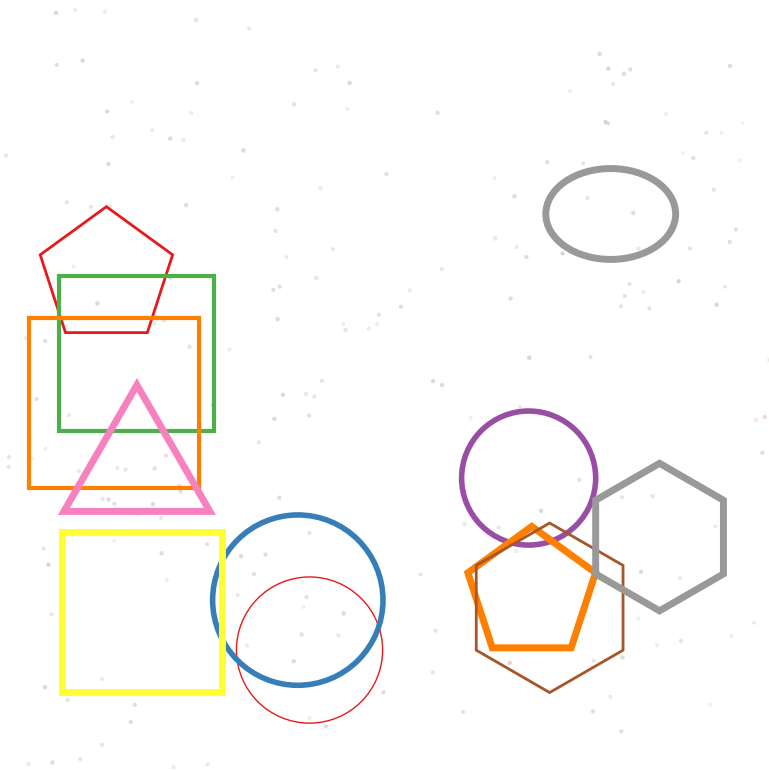[{"shape": "pentagon", "thickness": 1, "radius": 0.45, "center": [0.138, 0.641]}, {"shape": "circle", "thickness": 0.5, "radius": 0.47, "center": [0.402, 0.156]}, {"shape": "circle", "thickness": 2, "radius": 0.55, "center": [0.387, 0.221]}, {"shape": "square", "thickness": 1.5, "radius": 0.5, "center": [0.178, 0.541]}, {"shape": "circle", "thickness": 2, "radius": 0.44, "center": [0.687, 0.379]}, {"shape": "pentagon", "thickness": 2.5, "radius": 0.44, "center": [0.691, 0.229]}, {"shape": "square", "thickness": 1.5, "radius": 0.55, "center": [0.148, 0.477]}, {"shape": "square", "thickness": 2.5, "radius": 0.52, "center": [0.184, 0.206]}, {"shape": "hexagon", "thickness": 1, "radius": 0.55, "center": [0.714, 0.211]}, {"shape": "triangle", "thickness": 2.5, "radius": 0.55, "center": [0.178, 0.391]}, {"shape": "oval", "thickness": 2.5, "radius": 0.42, "center": [0.793, 0.722]}, {"shape": "hexagon", "thickness": 2.5, "radius": 0.48, "center": [0.857, 0.302]}]